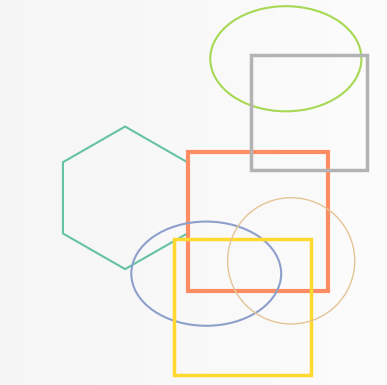[{"shape": "hexagon", "thickness": 1.5, "radius": 0.93, "center": [0.323, 0.486]}, {"shape": "square", "thickness": 3, "radius": 0.9, "center": [0.666, 0.426]}, {"shape": "oval", "thickness": 1.5, "radius": 0.97, "center": [0.532, 0.289]}, {"shape": "oval", "thickness": 1.5, "radius": 0.98, "center": [0.738, 0.847]}, {"shape": "square", "thickness": 2.5, "radius": 0.88, "center": [0.626, 0.203]}, {"shape": "circle", "thickness": 1, "radius": 0.82, "center": [0.751, 0.322]}, {"shape": "square", "thickness": 2.5, "radius": 0.74, "center": [0.798, 0.707]}]